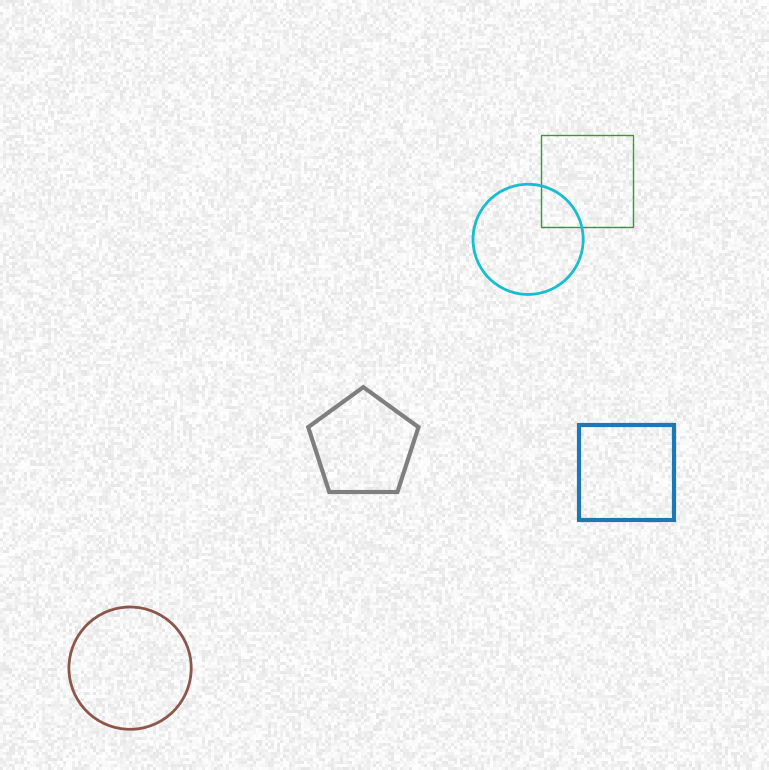[{"shape": "square", "thickness": 1.5, "radius": 0.31, "center": [0.814, 0.386]}, {"shape": "square", "thickness": 0.5, "radius": 0.3, "center": [0.762, 0.765]}, {"shape": "circle", "thickness": 1, "radius": 0.4, "center": [0.169, 0.132]}, {"shape": "pentagon", "thickness": 1.5, "radius": 0.38, "center": [0.472, 0.422]}, {"shape": "circle", "thickness": 1, "radius": 0.36, "center": [0.686, 0.689]}]